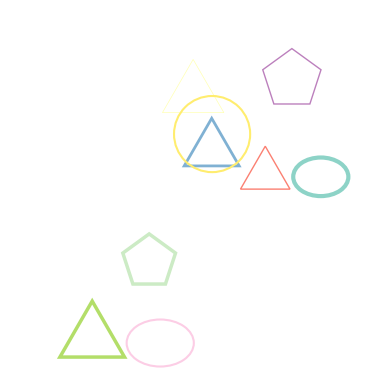[{"shape": "oval", "thickness": 3, "radius": 0.36, "center": [0.833, 0.541]}, {"shape": "triangle", "thickness": 0.5, "radius": 0.46, "center": [0.502, 0.754]}, {"shape": "triangle", "thickness": 1, "radius": 0.37, "center": [0.689, 0.546]}, {"shape": "triangle", "thickness": 2, "radius": 0.41, "center": [0.55, 0.61]}, {"shape": "triangle", "thickness": 2.5, "radius": 0.48, "center": [0.24, 0.121]}, {"shape": "oval", "thickness": 1.5, "radius": 0.44, "center": [0.416, 0.109]}, {"shape": "pentagon", "thickness": 1, "radius": 0.4, "center": [0.758, 0.794]}, {"shape": "pentagon", "thickness": 2.5, "radius": 0.36, "center": [0.387, 0.32]}, {"shape": "circle", "thickness": 1.5, "radius": 0.49, "center": [0.551, 0.652]}]